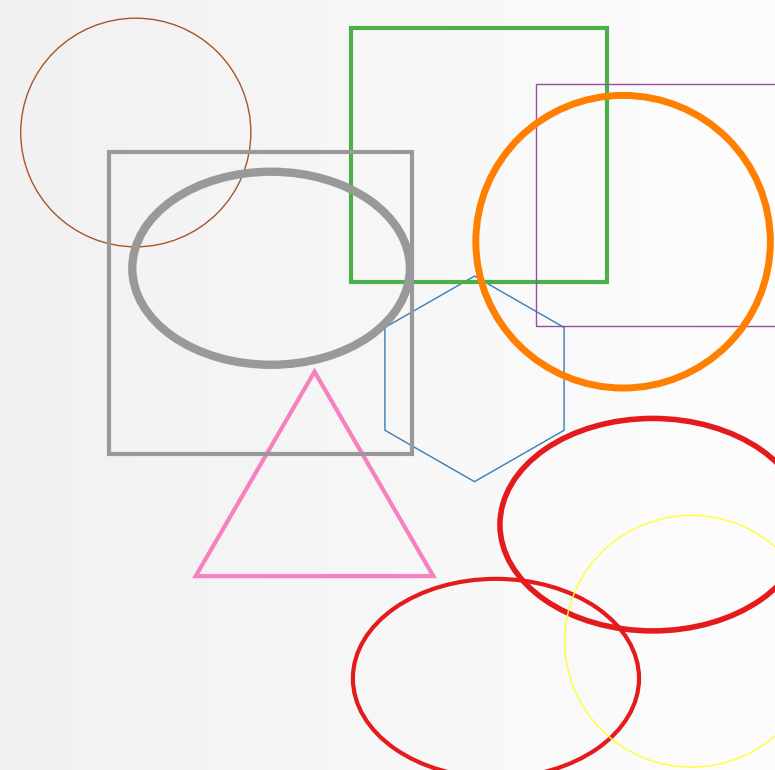[{"shape": "oval", "thickness": 2, "radius": 0.99, "center": [0.842, 0.319]}, {"shape": "oval", "thickness": 1.5, "radius": 0.92, "center": [0.64, 0.119]}, {"shape": "hexagon", "thickness": 0.5, "radius": 0.67, "center": [0.612, 0.508]}, {"shape": "square", "thickness": 1.5, "radius": 0.83, "center": [0.618, 0.799]}, {"shape": "square", "thickness": 0.5, "radius": 0.79, "center": [0.848, 0.734]}, {"shape": "circle", "thickness": 2.5, "radius": 0.95, "center": [0.804, 0.686]}, {"shape": "circle", "thickness": 0.5, "radius": 0.82, "center": [0.892, 0.167]}, {"shape": "circle", "thickness": 0.5, "radius": 0.74, "center": [0.175, 0.828]}, {"shape": "triangle", "thickness": 1.5, "radius": 0.89, "center": [0.406, 0.34]}, {"shape": "square", "thickness": 1.5, "radius": 0.98, "center": [0.336, 0.606]}, {"shape": "oval", "thickness": 3, "radius": 0.9, "center": [0.35, 0.652]}]